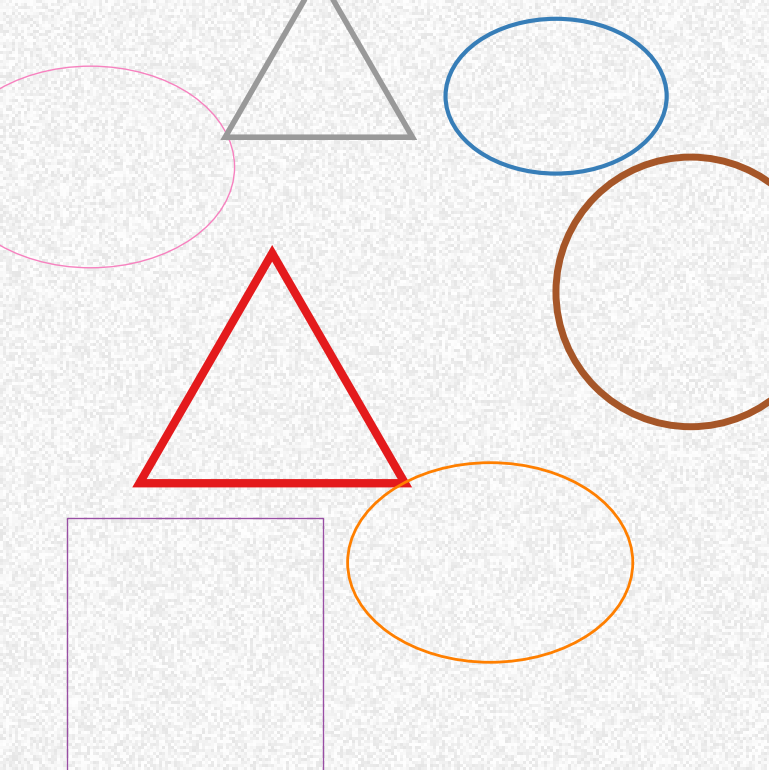[{"shape": "triangle", "thickness": 3, "radius": 1.0, "center": [0.353, 0.472]}, {"shape": "oval", "thickness": 1.5, "radius": 0.72, "center": [0.722, 0.875]}, {"shape": "square", "thickness": 0.5, "radius": 0.83, "center": [0.254, 0.161]}, {"shape": "oval", "thickness": 1, "radius": 0.93, "center": [0.637, 0.27]}, {"shape": "circle", "thickness": 2.5, "radius": 0.88, "center": [0.897, 0.621]}, {"shape": "oval", "thickness": 0.5, "radius": 0.94, "center": [0.118, 0.783]}, {"shape": "triangle", "thickness": 2, "radius": 0.7, "center": [0.414, 0.892]}]